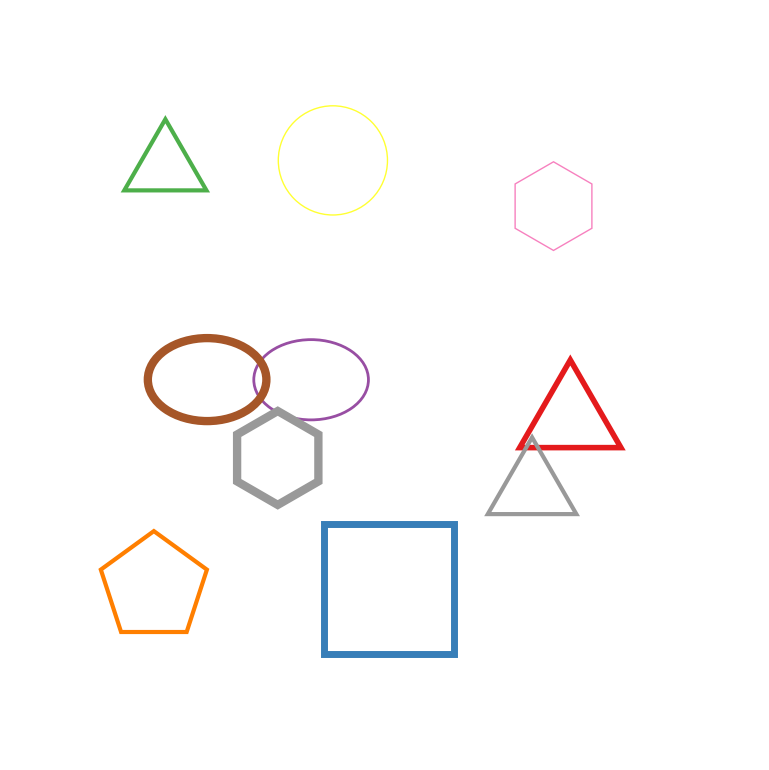[{"shape": "triangle", "thickness": 2, "radius": 0.38, "center": [0.741, 0.457]}, {"shape": "square", "thickness": 2.5, "radius": 0.42, "center": [0.506, 0.235]}, {"shape": "triangle", "thickness": 1.5, "radius": 0.31, "center": [0.215, 0.784]}, {"shape": "oval", "thickness": 1, "radius": 0.37, "center": [0.404, 0.507]}, {"shape": "pentagon", "thickness": 1.5, "radius": 0.36, "center": [0.2, 0.238]}, {"shape": "circle", "thickness": 0.5, "radius": 0.35, "center": [0.432, 0.792]}, {"shape": "oval", "thickness": 3, "radius": 0.38, "center": [0.269, 0.507]}, {"shape": "hexagon", "thickness": 0.5, "radius": 0.29, "center": [0.719, 0.732]}, {"shape": "triangle", "thickness": 1.5, "radius": 0.33, "center": [0.691, 0.366]}, {"shape": "hexagon", "thickness": 3, "radius": 0.3, "center": [0.361, 0.405]}]